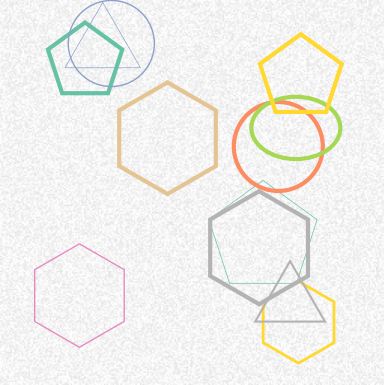[{"shape": "pentagon", "thickness": 0.5, "radius": 0.74, "center": [0.683, 0.384]}, {"shape": "pentagon", "thickness": 3, "radius": 0.51, "center": [0.221, 0.84]}, {"shape": "circle", "thickness": 3, "radius": 0.58, "center": [0.723, 0.62]}, {"shape": "triangle", "thickness": 0.5, "radius": 0.57, "center": [0.267, 0.881]}, {"shape": "circle", "thickness": 1, "radius": 0.56, "center": [0.289, 0.887]}, {"shape": "hexagon", "thickness": 1, "radius": 0.67, "center": [0.206, 0.232]}, {"shape": "oval", "thickness": 3, "radius": 0.58, "center": [0.768, 0.668]}, {"shape": "hexagon", "thickness": 2, "radius": 0.53, "center": [0.776, 0.163]}, {"shape": "pentagon", "thickness": 3, "radius": 0.56, "center": [0.781, 0.8]}, {"shape": "hexagon", "thickness": 3, "radius": 0.72, "center": [0.435, 0.641]}, {"shape": "hexagon", "thickness": 3, "radius": 0.73, "center": [0.673, 0.357]}, {"shape": "triangle", "thickness": 1.5, "radius": 0.52, "center": [0.753, 0.217]}]